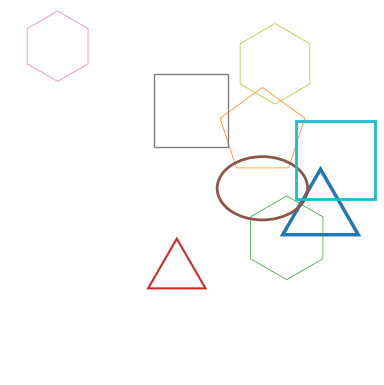[{"shape": "triangle", "thickness": 2.5, "radius": 0.57, "center": [0.833, 0.447]}, {"shape": "pentagon", "thickness": 0.5, "radius": 0.58, "center": [0.682, 0.657]}, {"shape": "hexagon", "thickness": 0.5, "radius": 0.54, "center": [0.745, 0.382]}, {"shape": "triangle", "thickness": 1.5, "radius": 0.43, "center": [0.459, 0.294]}, {"shape": "oval", "thickness": 2, "radius": 0.59, "center": [0.682, 0.511]}, {"shape": "hexagon", "thickness": 0.5, "radius": 0.46, "center": [0.15, 0.88]}, {"shape": "square", "thickness": 1, "radius": 0.48, "center": [0.496, 0.714]}, {"shape": "hexagon", "thickness": 0.5, "radius": 0.52, "center": [0.714, 0.834]}, {"shape": "square", "thickness": 2, "radius": 0.51, "center": [0.871, 0.584]}]